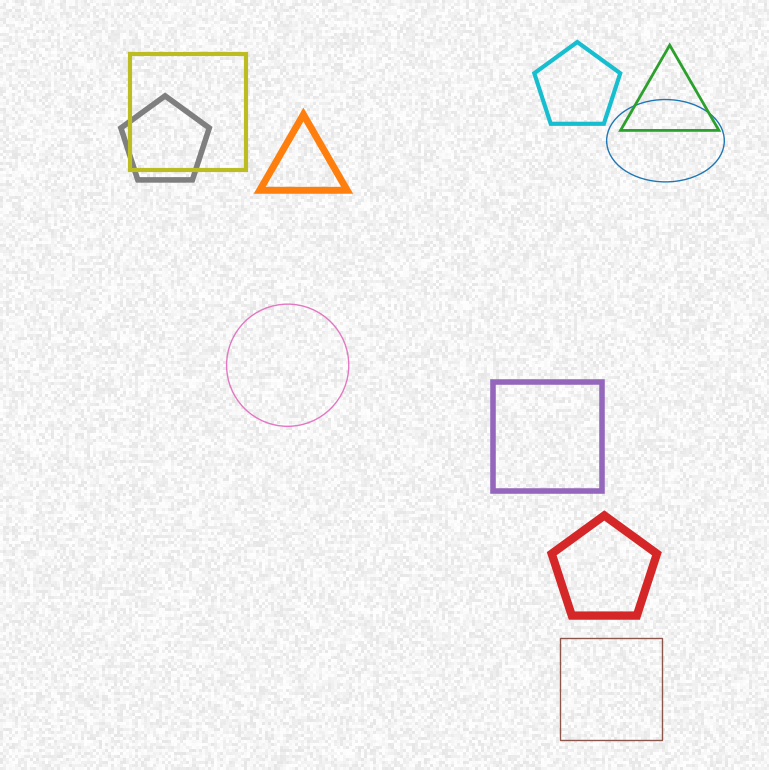[{"shape": "oval", "thickness": 0.5, "radius": 0.38, "center": [0.864, 0.817]}, {"shape": "triangle", "thickness": 2.5, "radius": 0.33, "center": [0.394, 0.786]}, {"shape": "triangle", "thickness": 1, "radius": 0.37, "center": [0.87, 0.868]}, {"shape": "pentagon", "thickness": 3, "radius": 0.36, "center": [0.785, 0.259]}, {"shape": "square", "thickness": 2, "radius": 0.35, "center": [0.711, 0.433]}, {"shape": "square", "thickness": 0.5, "radius": 0.33, "center": [0.793, 0.105]}, {"shape": "circle", "thickness": 0.5, "radius": 0.4, "center": [0.374, 0.526]}, {"shape": "pentagon", "thickness": 2, "radius": 0.3, "center": [0.214, 0.815]}, {"shape": "square", "thickness": 1.5, "radius": 0.38, "center": [0.244, 0.854]}, {"shape": "pentagon", "thickness": 1.5, "radius": 0.29, "center": [0.75, 0.887]}]